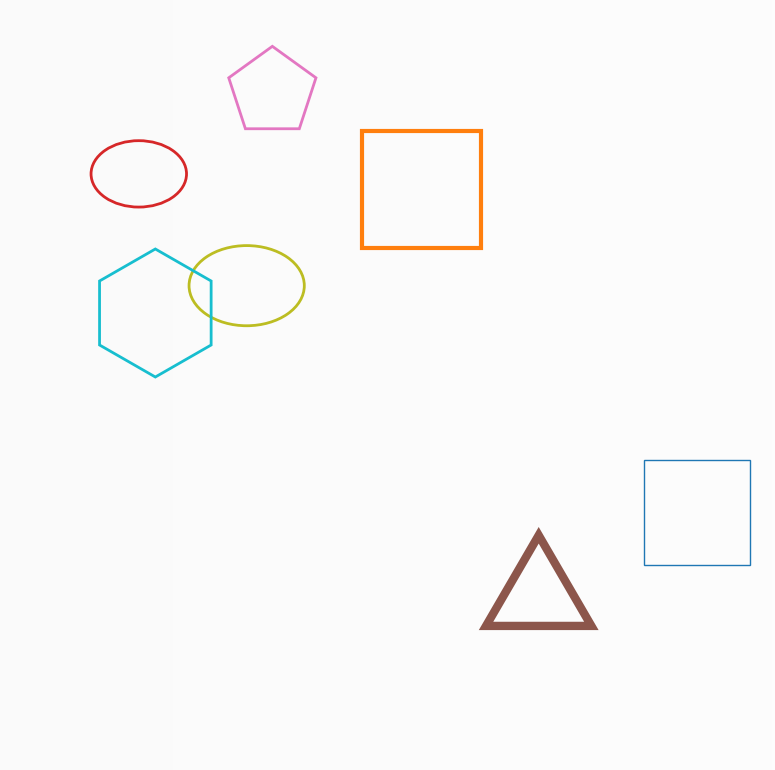[{"shape": "square", "thickness": 0.5, "radius": 0.34, "center": [0.899, 0.334]}, {"shape": "square", "thickness": 1.5, "radius": 0.38, "center": [0.544, 0.754]}, {"shape": "oval", "thickness": 1, "radius": 0.31, "center": [0.179, 0.774]}, {"shape": "triangle", "thickness": 3, "radius": 0.39, "center": [0.695, 0.226]}, {"shape": "pentagon", "thickness": 1, "radius": 0.3, "center": [0.351, 0.881]}, {"shape": "oval", "thickness": 1, "radius": 0.37, "center": [0.318, 0.629]}, {"shape": "hexagon", "thickness": 1, "radius": 0.42, "center": [0.2, 0.594]}]